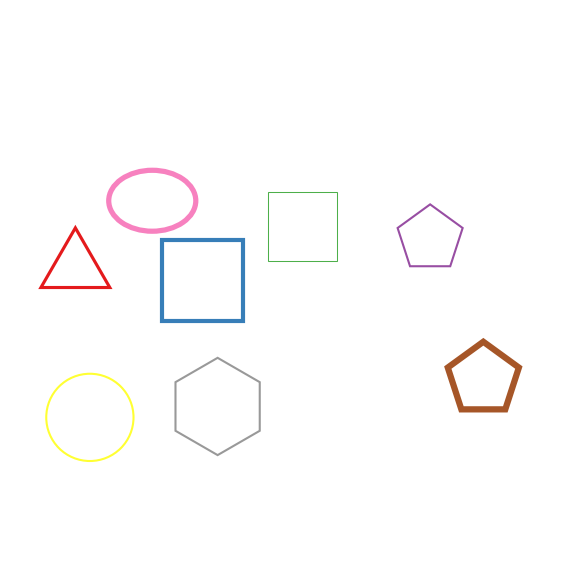[{"shape": "triangle", "thickness": 1.5, "radius": 0.34, "center": [0.131, 0.536]}, {"shape": "square", "thickness": 2, "radius": 0.35, "center": [0.351, 0.513]}, {"shape": "square", "thickness": 0.5, "radius": 0.3, "center": [0.523, 0.606]}, {"shape": "pentagon", "thickness": 1, "radius": 0.3, "center": [0.745, 0.586]}, {"shape": "circle", "thickness": 1, "radius": 0.38, "center": [0.156, 0.276]}, {"shape": "pentagon", "thickness": 3, "radius": 0.32, "center": [0.837, 0.343]}, {"shape": "oval", "thickness": 2.5, "radius": 0.38, "center": [0.264, 0.652]}, {"shape": "hexagon", "thickness": 1, "radius": 0.42, "center": [0.377, 0.295]}]